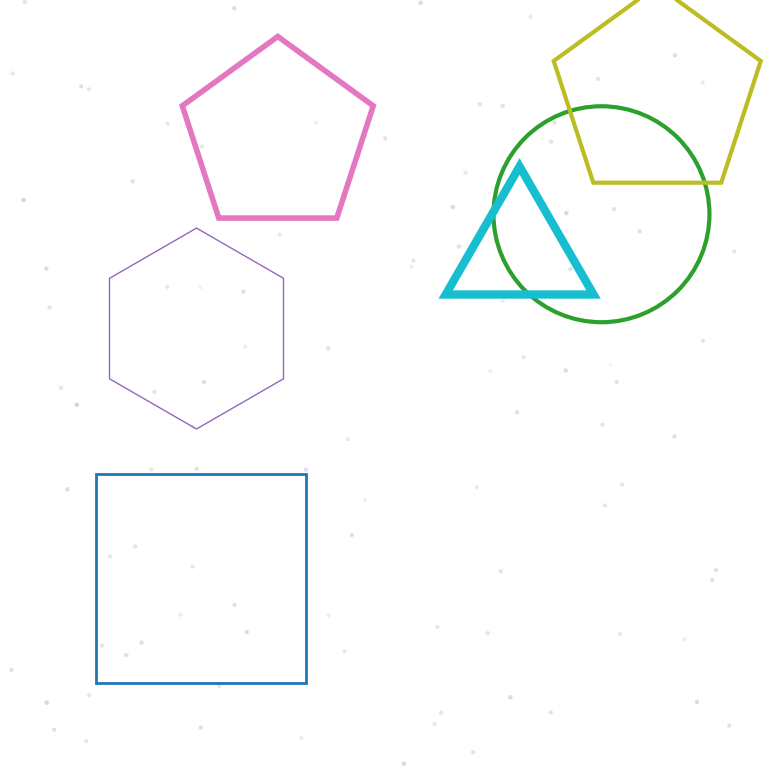[{"shape": "square", "thickness": 1, "radius": 0.68, "center": [0.261, 0.249]}, {"shape": "circle", "thickness": 1.5, "radius": 0.7, "center": [0.781, 0.722]}, {"shape": "hexagon", "thickness": 0.5, "radius": 0.65, "center": [0.255, 0.573]}, {"shape": "pentagon", "thickness": 2, "radius": 0.65, "center": [0.361, 0.822]}, {"shape": "pentagon", "thickness": 1.5, "radius": 0.71, "center": [0.854, 0.877]}, {"shape": "triangle", "thickness": 3, "radius": 0.55, "center": [0.675, 0.673]}]